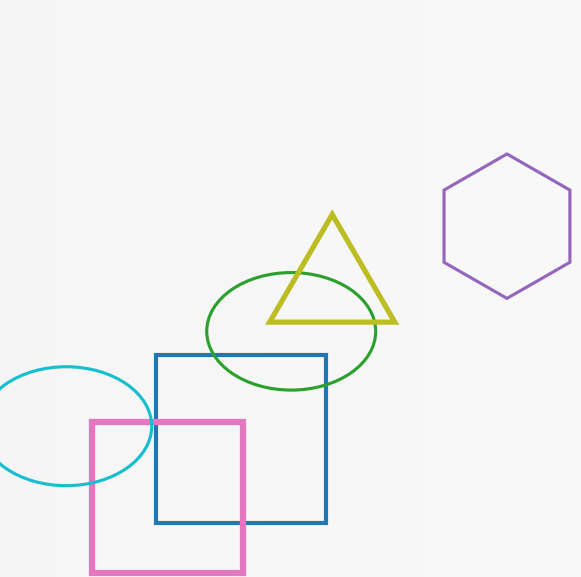[{"shape": "square", "thickness": 2, "radius": 0.73, "center": [0.415, 0.239]}, {"shape": "oval", "thickness": 1.5, "radius": 0.73, "center": [0.501, 0.425]}, {"shape": "hexagon", "thickness": 1.5, "radius": 0.63, "center": [0.872, 0.607]}, {"shape": "square", "thickness": 3, "radius": 0.65, "center": [0.288, 0.138]}, {"shape": "triangle", "thickness": 2.5, "radius": 0.62, "center": [0.572, 0.503]}, {"shape": "oval", "thickness": 1.5, "radius": 0.74, "center": [0.114, 0.261]}]